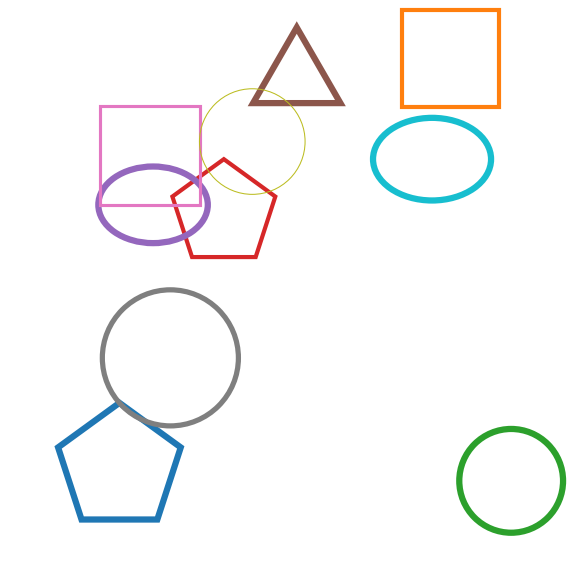[{"shape": "pentagon", "thickness": 3, "radius": 0.56, "center": [0.207, 0.19]}, {"shape": "square", "thickness": 2, "radius": 0.42, "center": [0.781, 0.898]}, {"shape": "circle", "thickness": 3, "radius": 0.45, "center": [0.885, 0.167]}, {"shape": "pentagon", "thickness": 2, "radius": 0.47, "center": [0.388, 0.63]}, {"shape": "oval", "thickness": 3, "radius": 0.47, "center": [0.265, 0.644]}, {"shape": "triangle", "thickness": 3, "radius": 0.44, "center": [0.514, 0.864]}, {"shape": "square", "thickness": 1.5, "radius": 0.43, "center": [0.26, 0.73]}, {"shape": "circle", "thickness": 2.5, "radius": 0.59, "center": [0.295, 0.379]}, {"shape": "circle", "thickness": 0.5, "radius": 0.46, "center": [0.437, 0.754]}, {"shape": "oval", "thickness": 3, "radius": 0.51, "center": [0.748, 0.724]}]